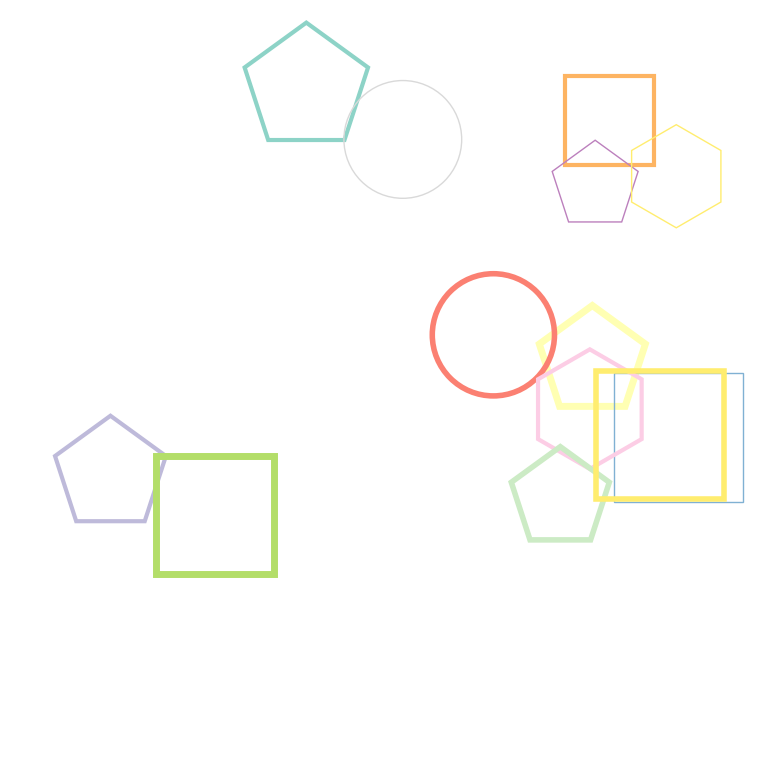[{"shape": "pentagon", "thickness": 1.5, "radius": 0.42, "center": [0.398, 0.886]}, {"shape": "pentagon", "thickness": 2.5, "radius": 0.36, "center": [0.769, 0.531]}, {"shape": "pentagon", "thickness": 1.5, "radius": 0.38, "center": [0.143, 0.384]}, {"shape": "circle", "thickness": 2, "radius": 0.4, "center": [0.641, 0.565]}, {"shape": "square", "thickness": 0.5, "radius": 0.42, "center": [0.881, 0.432]}, {"shape": "square", "thickness": 1.5, "radius": 0.29, "center": [0.792, 0.844]}, {"shape": "square", "thickness": 2.5, "radius": 0.38, "center": [0.28, 0.331]}, {"shape": "hexagon", "thickness": 1.5, "radius": 0.39, "center": [0.766, 0.469]}, {"shape": "circle", "thickness": 0.5, "radius": 0.38, "center": [0.523, 0.819]}, {"shape": "pentagon", "thickness": 0.5, "radius": 0.29, "center": [0.773, 0.759]}, {"shape": "pentagon", "thickness": 2, "radius": 0.33, "center": [0.728, 0.353]}, {"shape": "hexagon", "thickness": 0.5, "radius": 0.33, "center": [0.878, 0.771]}, {"shape": "square", "thickness": 2, "radius": 0.42, "center": [0.857, 0.435]}]